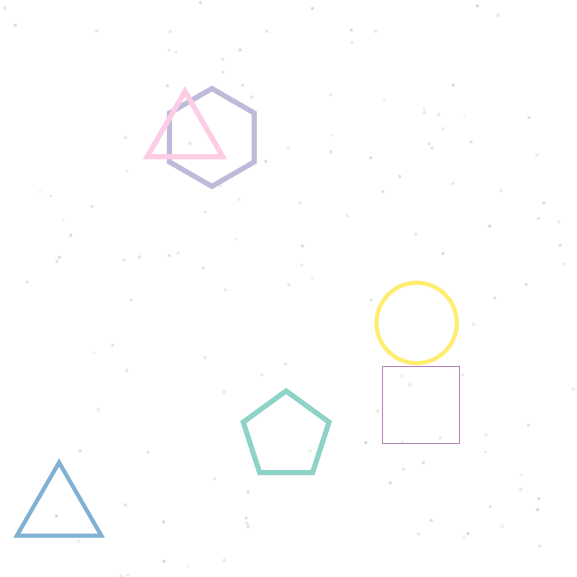[{"shape": "pentagon", "thickness": 2.5, "radius": 0.39, "center": [0.495, 0.244]}, {"shape": "hexagon", "thickness": 2.5, "radius": 0.42, "center": [0.367, 0.761]}, {"shape": "triangle", "thickness": 2, "radius": 0.42, "center": [0.102, 0.114]}, {"shape": "triangle", "thickness": 2.5, "radius": 0.38, "center": [0.32, 0.766]}, {"shape": "square", "thickness": 0.5, "radius": 0.34, "center": [0.728, 0.299]}, {"shape": "circle", "thickness": 2, "radius": 0.35, "center": [0.722, 0.44]}]